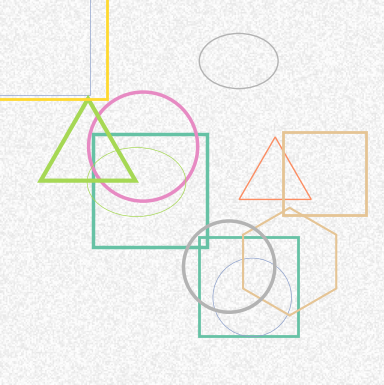[{"shape": "square", "thickness": 2, "radius": 0.64, "center": [0.646, 0.257]}, {"shape": "square", "thickness": 2.5, "radius": 0.74, "center": [0.389, 0.505]}, {"shape": "triangle", "thickness": 1, "radius": 0.54, "center": [0.715, 0.536]}, {"shape": "square", "thickness": 0.5, "radius": 0.67, "center": [0.101, 0.887]}, {"shape": "circle", "thickness": 0.5, "radius": 0.51, "center": [0.655, 0.228]}, {"shape": "circle", "thickness": 2.5, "radius": 0.71, "center": [0.372, 0.619]}, {"shape": "triangle", "thickness": 3, "radius": 0.71, "center": [0.229, 0.602]}, {"shape": "oval", "thickness": 0.5, "radius": 0.64, "center": [0.355, 0.527]}, {"shape": "square", "thickness": 2, "radius": 0.73, "center": [0.133, 0.889]}, {"shape": "hexagon", "thickness": 1.5, "radius": 0.7, "center": [0.752, 0.32]}, {"shape": "square", "thickness": 2, "radius": 0.54, "center": [0.842, 0.55]}, {"shape": "circle", "thickness": 2.5, "radius": 0.59, "center": [0.595, 0.307]}, {"shape": "oval", "thickness": 1, "radius": 0.51, "center": [0.62, 0.841]}]